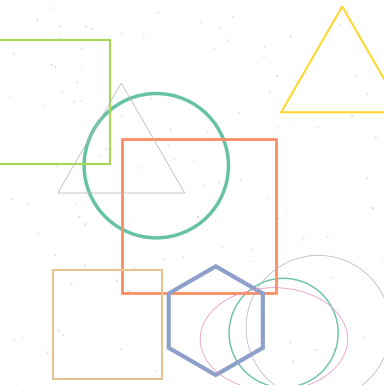[{"shape": "circle", "thickness": 2.5, "radius": 0.94, "center": [0.406, 0.57]}, {"shape": "circle", "thickness": 1, "radius": 0.71, "center": [0.737, 0.135]}, {"shape": "square", "thickness": 2, "radius": 1.0, "center": [0.517, 0.438]}, {"shape": "hexagon", "thickness": 3, "radius": 0.71, "center": [0.56, 0.167]}, {"shape": "oval", "thickness": 0.5, "radius": 0.96, "center": [0.711, 0.119]}, {"shape": "square", "thickness": 1.5, "radius": 0.8, "center": [0.126, 0.735]}, {"shape": "triangle", "thickness": 1.5, "radius": 0.92, "center": [0.889, 0.8]}, {"shape": "square", "thickness": 1.5, "radius": 0.71, "center": [0.28, 0.158]}, {"shape": "circle", "thickness": 0.5, "radius": 0.94, "center": [0.827, 0.149]}, {"shape": "triangle", "thickness": 0.5, "radius": 0.95, "center": [0.315, 0.594]}]